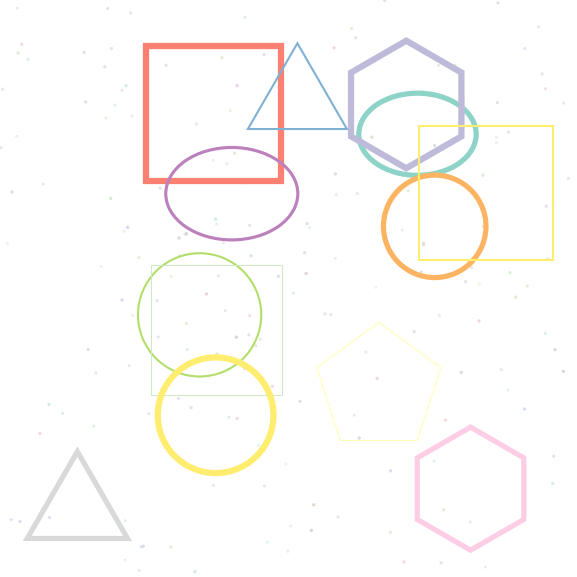[{"shape": "oval", "thickness": 2.5, "radius": 0.51, "center": [0.723, 0.767]}, {"shape": "pentagon", "thickness": 0.5, "radius": 0.56, "center": [0.656, 0.328]}, {"shape": "hexagon", "thickness": 3, "radius": 0.55, "center": [0.703, 0.818]}, {"shape": "square", "thickness": 3, "radius": 0.58, "center": [0.37, 0.802]}, {"shape": "triangle", "thickness": 1, "radius": 0.5, "center": [0.515, 0.825]}, {"shape": "circle", "thickness": 2.5, "radius": 0.44, "center": [0.753, 0.607]}, {"shape": "circle", "thickness": 1, "radius": 0.53, "center": [0.346, 0.454]}, {"shape": "hexagon", "thickness": 2.5, "radius": 0.53, "center": [0.815, 0.153]}, {"shape": "triangle", "thickness": 2.5, "radius": 0.5, "center": [0.134, 0.117]}, {"shape": "oval", "thickness": 1.5, "radius": 0.57, "center": [0.401, 0.664]}, {"shape": "square", "thickness": 0.5, "radius": 0.56, "center": [0.375, 0.428]}, {"shape": "circle", "thickness": 3, "radius": 0.5, "center": [0.373, 0.28]}, {"shape": "square", "thickness": 1, "radius": 0.58, "center": [0.841, 0.665]}]